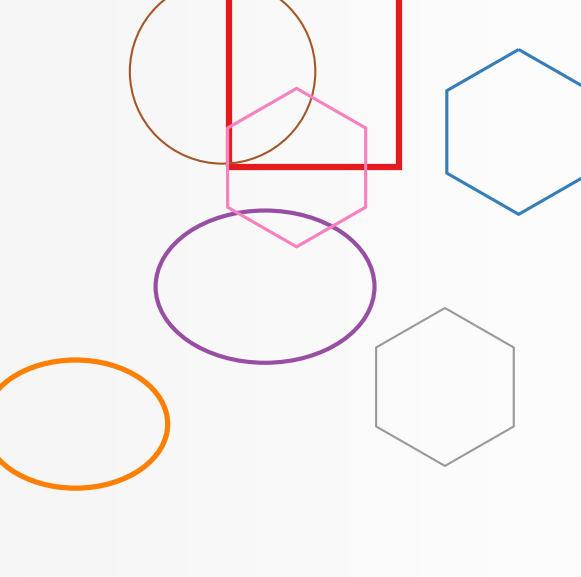[{"shape": "square", "thickness": 3, "radius": 0.73, "center": [0.541, 0.857]}, {"shape": "hexagon", "thickness": 1.5, "radius": 0.71, "center": [0.892, 0.771]}, {"shape": "oval", "thickness": 2, "radius": 0.94, "center": [0.456, 0.503]}, {"shape": "oval", "thickness": 2.5, "radius": 0.79, "center": [0.13, 0.265]}, {"shape": "circle", "thickness": 1, "radius": 0.8, "center": [0.383, 0.875]}, {"shape": "hexagon", "thickness": 1.5, "radius": 0.69, "center": [0.51, 0.709]}, {"shape": "hexagon", "thickness": 1, "radius": 0.68, "center": [0.765, 0.329]}]